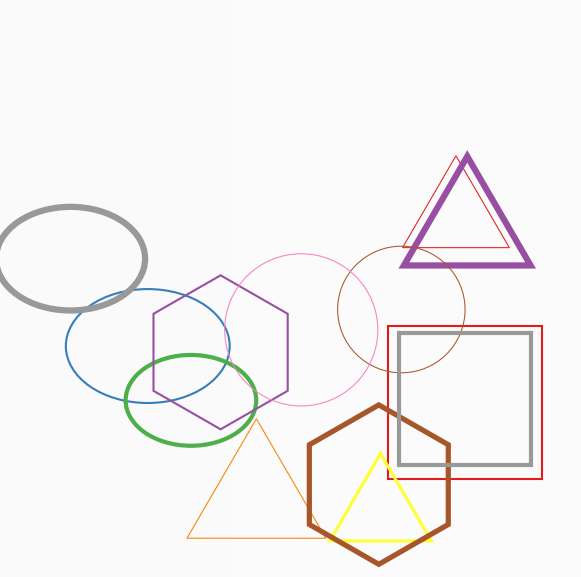[{"shape": "square", "thickness": 1, "radius": 0.66, "center": [0.8, 0.302]}, {"shape": "triangle", "thickness": 0.5, "radius": 0.53, "center": [0.784, 0.623]}, {"shape": "oval", "thickness": 1, "radius": 0.7, "center": [0.254, 0.4]}, {"shape": "oval", "thickness": 2, "radius": 0.56, "center": [0.328, 0.306]}, {"shape": "hexagon", "thickness": 1, "radius": 0.67, "center": [0.38, 0.389]}, {"shape": "triangle", "thickness": 3, "radius": 0.63, "center": [0.804, 0.602]}, {"shape": "triangle", "thickness": 0.5, "radius": 0.69, "center": [0.441, 0.136]}, {"shape": "triangle", "thickness": 1.5, "radius": 0.5, "center": [0.655, 0.113]}, {"shape": "circle", "thickness": 0.5, "radius": 0.55, "center": [0.69, 0.463]}, {"shape": "hexagon", "thickness": 2.5, "radius": 0.69, "center": [0.652, 0.16]}, {"shape": "circle", "thickness": 0.5, "radius": 0.66, "center": [0.518, 0.428]}, {"shape": "square", "thickness": 2, "radius": 0.57, "center": [0.8, 0.308]}, {"shape": "oval", "thickness": 3, "radius": 0.64, "center": [0.121, 0.551]}]